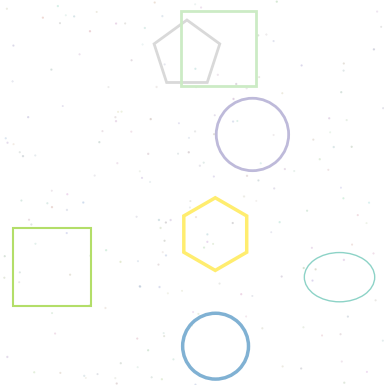[{"shape": "oval", "thickness": 1, "radius": 0.46, "center": [0.882, 0.28]}, {"shape": "circle", "thickness": 2, "radius": 0.47, "center": [0.656, 0.651]}, {"shape": "circle", "thickness": 2.5, "radius": 0.43, "center": [0.56, 0.101]}, {"shape": "square", "thickness": 1.5, "radius": 0.51, "center": [0.136, 0.306]}, {"shape": "pentagon", "thickness": 2, "radius": 0.45, "center": [0.486, 0.858]}, {"shape": "square", "thickness": 2, "radius": 0.49, "center": [0.567, 0.873]}, {"shape": "hexagon", "thickness": 2.5, "radius": 0.47, "center": [0.559, 0.392]}]